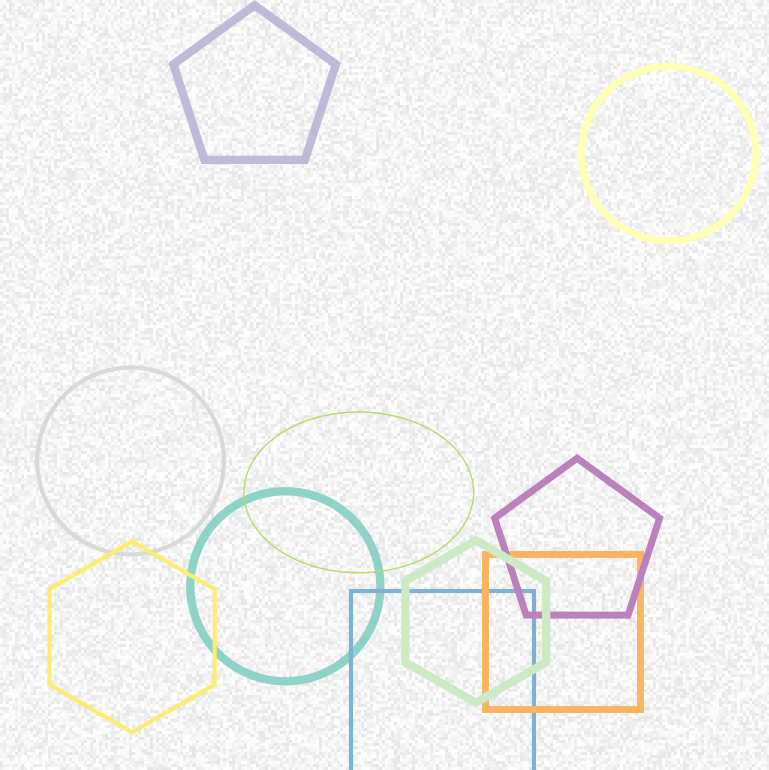[{"shape": "circle", "thickness": 3, "radius": 0.62, "center": [0.371, 0.239]}, {"shape": "circle", "thickness": 2.5, "radius": 0.57, "center": [0.868, 0.801]}, {"shape": "pentagon", "thickness": 3, "radius": 0.55, "center": [0.331, 0.882]}, {"shape": "square", "thickness": 1.5, "radius": 0.59, "center": [0.574, 0.114]}, {"shape": "square", "thickness": 2.5, "radius": 0.5, "center": [0.731, 0.18]}, {"shape": "oval", "thickness": 0.5, "radius": 0.75, "center": [0.466, 0.361]}, {"shape": "circle", "thickness": 1.5, "radius": 0.61, "center": [0.17, 0.401]}, {"shape": "pentagon", "thickness": 2.5, "radius": 0.56, "center": [0.75, 0.292]}, {"shape": "hexagon", "thickness": 3, "radius": 0.53, "center": [0.618, 0.193]}, {"shape": "hexagon", "thickness": 1.5, "radius": 0.62, "center": [0.171, 0.173]}]